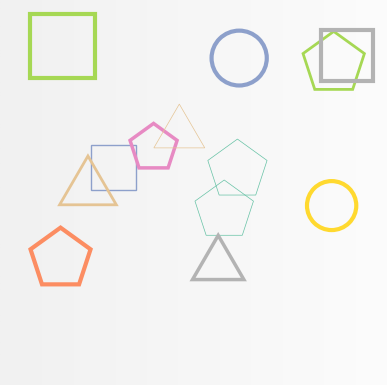[{"shape": "pentagon", "thickness": 0.5, "radius": 0.4, "center": [0.613, 0.558]}, {"shape": "pentagon", "thickness": 0.5, "radius": 0.4, "center": [0.579, 0.453]}, {"shape": "pentagon", "thickness": 3, "radius": 0.41, "center": [0.156, 0.327]}, {"shape": "circle", "thickness": 3, "radius": 0.36, "center": [0.617, 0.849]}, {"shape": "square", "thickness": 1, "radius": 0.29, "center": [0.292, 0.565]}, {"shape": "pentagon", "thickness": 2.5, "radius": 0.32, "center": [0.396, 0.616]}, {"shape": "pentagon", "thickness": 2, "radius": 0.42, "center": [0.861, 0.835]}, {"shape": "square", "thickness": 3, "radius": 0.42, "center": [0.162, 0.881]}, {"shape": "circle", "thickness": 3, "radius": 0.32, "center": [0.856, 0.466]}, {"shape": "triangle", "thickness": 0.5, "radius": 0.38, "center": [0.463, 0.654]}, {"shape": "triangle", "thickness": 2, "radius": 0.42, "center": [0.227, 0.51]}, {"shape": "triangle", "thickness": 2.5, "radius": 0.38, "center": [0.563, 0.312]}, {"shape": "square", "thickness": 3, "radius": 0.33, "center": [0.895, 0.856]}]